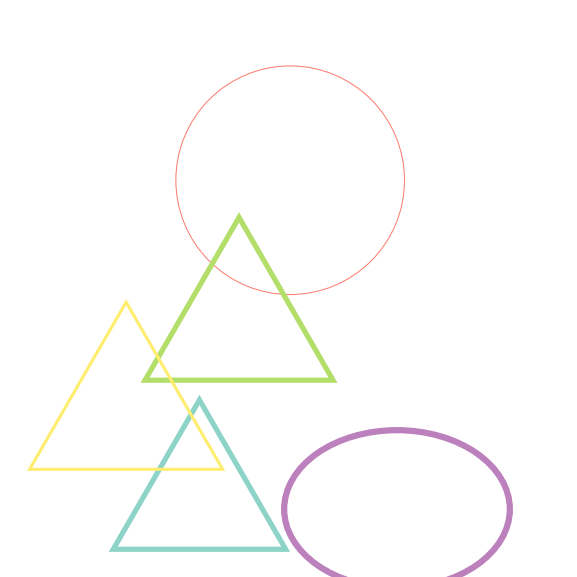[{"shape": "triangle", "thickness": 2.5, "radius": 0.86, "center": [0.345, 0.134]}, {"shape": "circle", "thickness": 0.5, "radius": 0.99, "center": [0.502, 0.687]}, {"shape": "triangle", "thickness": 2.5, "radius": 0.94, "center": [0.414, 0.435]}, {"shape": "oval", "thickness": 3, "radius": 0.98, "center": [0.687, 0.117]}, {"shape": "triangle", "thickness": 1.5, "radius": 0.96, "center": [0.218, 0.283]}]